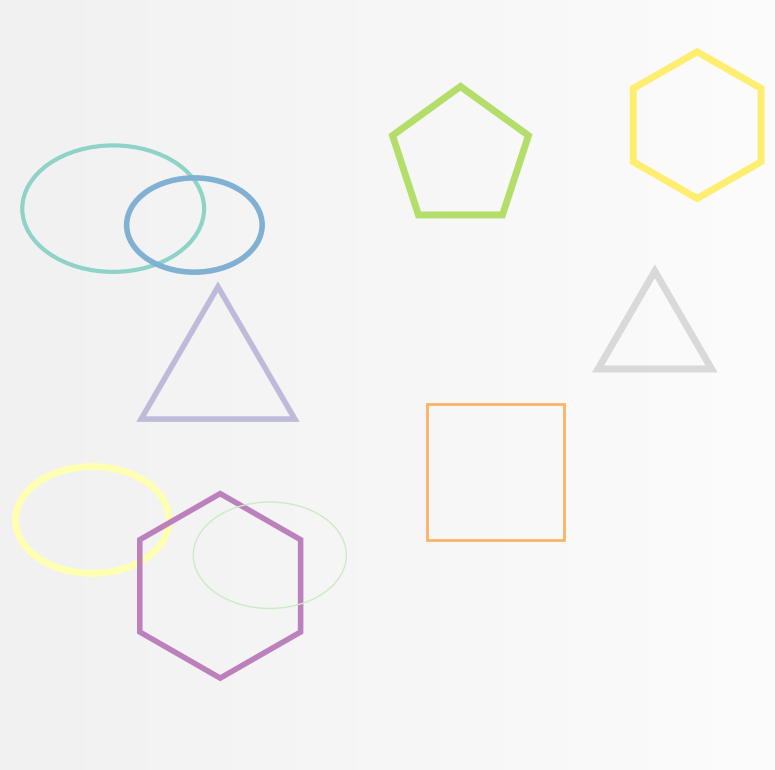[{"shape": "oval", "thickness": 1.5, "radius": 0.59, "center": [0.146, 0.729]}, {"shape": "oval", "thickness": 2.5, "radius": 0.5, "center": [0.119, 0.325]}, {"shape": "triangle", "thickness": 2, "radius": 0.57, "center": [0.281, 0.513]}, {"shape": "oval", "thickness": 2, "radius": 0.44, "center": [0.251, 0.708]}, {"shape": "square", "thickness": 1, "radius": 0.44, "center": [0.639, 0.387]}, {"shape": "pentagon", "thickness": 2.5, "radius": 0.46, "center": [0.594, 0.795]}, {"shape": "triangle", "thickness": 2.5, "radius": 0.42, "center": [0.845, 0.563]}, {"shape": "hexagon", "thickness": 2, "radius": 0.6, "center": [0.284, 0.239]}, {"shape": "oval", "thickness": 0.5, "radius": 0.49, "center": [0.348, 0.279]}, {"shape": "hexagon", "thickness": 2.5, "radius": 0.48, "center": [0.9, 0.837]}]